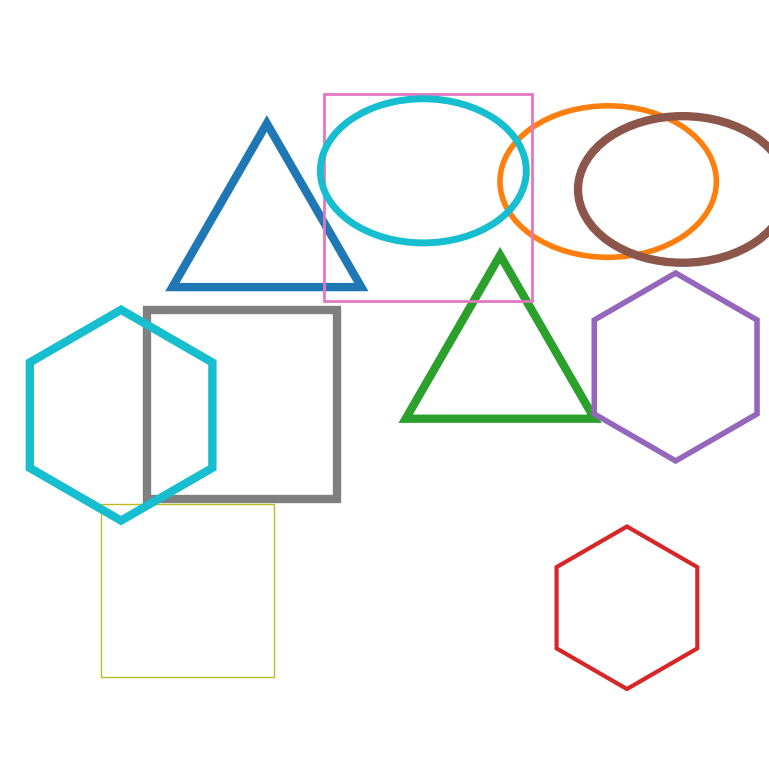[{"shape": "triangle", "thickness": 3, "radius": 0.71, "center": [0.347, 0.698]}, {"shape": "oval", "thickness": 2, "radius": 0.7, "center": [0.79, 0.764]}, {"shape": "triangle", "thickness": 3, "radius": 0.71, "center": [0.649, 0.527]}, {"shape": "hexagon", "thickness": 1.5, "radius": 0.53, "center": [0.814, 0.211]}, {"shape": "hexagon", "thickness": 2, "radius": 0.61, "center": [0.877, 0.523]}, {"shape": "oval", "thickness": 3, "radius": 0.68, "center": [0.887, 0.754]}, {"shape": "square", "thickness": 1, "radius": 0.67, "center": [0.556, 0.744]}, {"shape": "square", "thickness": 3, "radius": 0.61, "center": [0.314, 0.475]}, {"shape": "square", "thickness": 0.5, "radius": 0.56, "center": [0.243, 0.233]}, {"shape": "hexagon", "thickness": 3, "radius": 0.68, "center": [0.157, 0.461]}, {"shape": "oval", "thickness": 2.5, "radius": 0.67, "center": [0.55, 0.778]}]